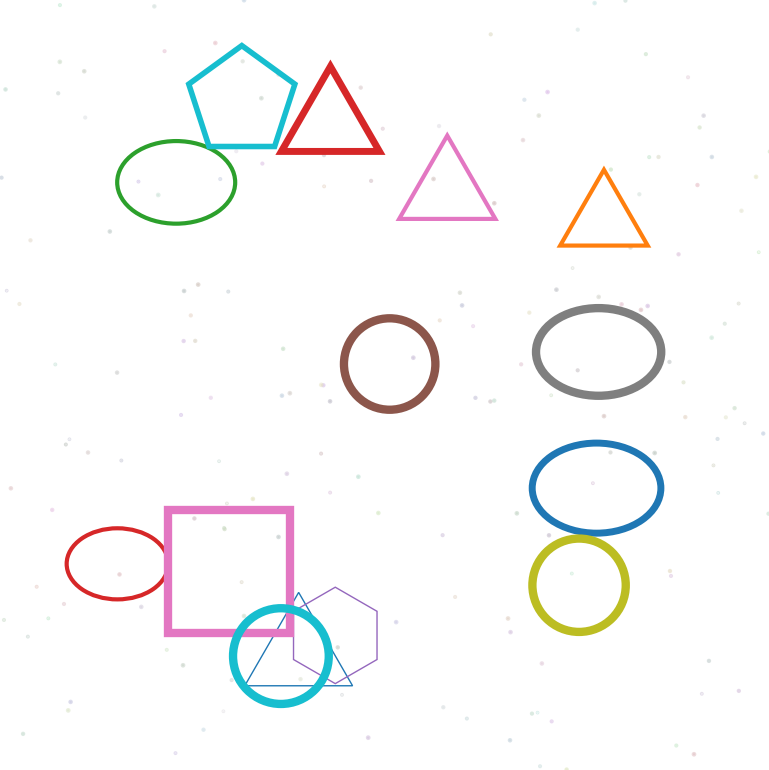[{"shape": "triangle", "thickness": 0.5, "radius": 0.4, "center": [0.388, 0.15]}, {"shape": "oval", "thickness": 2.5, "radius": 0.42, "center": [0.775, 0.366]}, {"shape": "triangle", "thickness": 1.5, "radius": 0.33, "center": [0.784, 0.714]}, {"shape": "oval", "thickness": 1.5, "radius": 0.38, "center": [0.229, 0.763]}, {"shape": "triangle", "thickness": 2.5, "radius": 0.37, "center": [0.429, 0.84]}, {"shape": "oval", "thickness": 1.5, "radius": 0.33, "center": [0.153, 0.268]}, {"shape": "hexagon", "thickness": 0.5, "radius": 0.31, "center": [0.435, 0.175]}, {"shape": "circle", "thickness": 3, "radius": 0.3, "center": [0.506, 0.527]}, {"shape": "triangle", "thickness": 1.5, "radius": 0.36, "center": [0.581, 0.752]}, {"shape": "square", "thickness": 3, "radius": 0.4, "center": [0.297, 0.257]}, {"shape": "oval", "thickness": 3, "radius": 0.41, "center": [0.777, 0.543]}, {"shape": "circle", "thickness": 3, "radius": 0.3, "center": [0.752, 0.24]}, {"shape": "pentagon", "thickness": 2, "radius": 0.36, "center": [0.314, 0.868]}, {"shape": "circle", "thickness": 3, "radius": 0.31, "center": [0.365, 0.148]}]